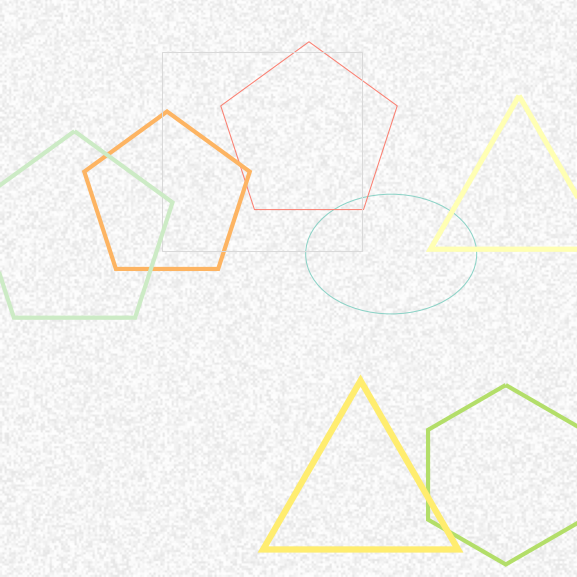[{"shape": "oval", "thickness": 0.5, "radius": 0.74, "center": [0.677, 0.559]}, {"shape": "triangle", "thickness": 2.5, "radius": 0.89, "center": [0.899, 0.656]}, {"shape": "pentagon", "thickness": 0.5, "radius": 0.8, "center": [0.535, 0.766]}, {"shape": "pentagon", "thickness": 2, "radius": 0.75, "center": [0.289, 0.655]}, {"shape": "hexagon", "thickness": 2, "radius": 0.78, "center": [0.876, 0.177]}, {"shape": "square", "thickness": 0.5, "radius": 0.86, "center": [0.453, 0.737]}, {"shape": "pentagon", "thickness": 2, "radius": 0.89, "center": [0.129, 0.593]}, {"shape": "triangle", "thickness": 3, "radius": 0.97, "center": [0.624, 0.145]}]